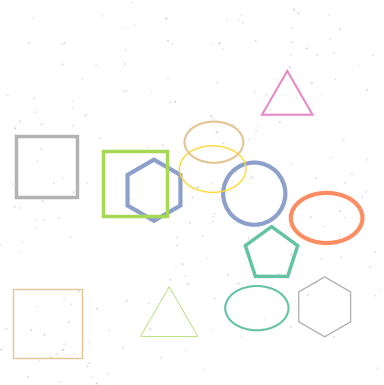[{"shape": "oval", "thickness": 1.5, "radius": 0.41, "center": [0.667, 0.2]}, {"shape": "pentagon", "thickness": 2.5, "radius": 0.36, "center": [0.705, 0.34]}, {"shape": "oval", "thickness": 3, "radius": 0.47, "center": [0.848, 0.434]}, {"shape": "circle", "thickness": 3, "radius": 0.4, "center": [0.66, 0.497]}, {"shape": "hexagon", "thickness": 3, "radius": 0.4, "center": [0.4, 0.506]}, {"shape": "triangle", "thickness": 1.5, "radius": 0.38, "center": [0.746, 0.74]}, {"shape": "triangle", "thickness": 0.5, "radius": 0.43, "center": [0.439, 0.169]}, {"shape": "square", "thickness": 2.5, "radius": 0.42, "center": [0.351, 0.523]}, {"shape": "oval", "thickness": 1, "radius": 0.43, "center": [0.552, 0.561]}, {"shape": "square", "thickness": 1, "radius": 0.44, "center": [0.124, 0.16]}, {"shape": "oval", "thickness": 1.5, "radius": 0.38, "center": [0.556, 0.631]}, {"shape": "square", "thickness": 2.5, "radius": 0.4, "center": [0.121, 0.567]}, {"shape": "hexagon", "thickness": 1, "radius": 0.39, "center": [0.843, 0.203]}]